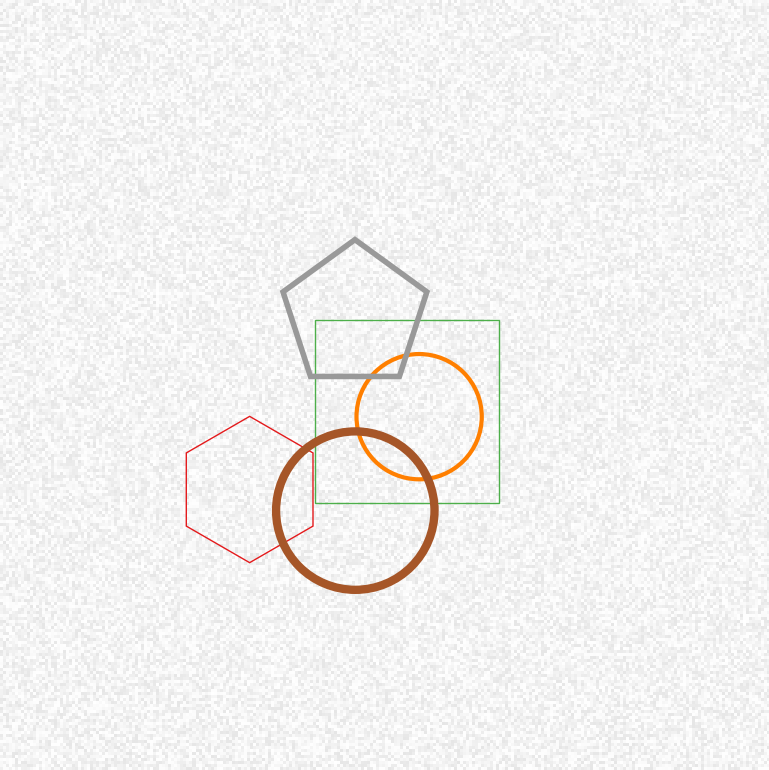[{"shape": "hexagon", "thickness": 0.5, "radius": 0.48, "center": [0.324, 0.364]}, {"shape": "square", "thickness": 0.5, "radius": 0.6, "center": [0.528, 0.466]}, {"shape": "circle", "thickness": 1.5, "radius": 0.41, "center": [0.544, 0.459]}, {"shape": "circle", "thickness": 3, "radius": 0.51, "center": [0.461, 0.337]}, {"shape": "pentagon", "thickness": 2, "radius": 0.49, "center": [0.461, 0.591]}]